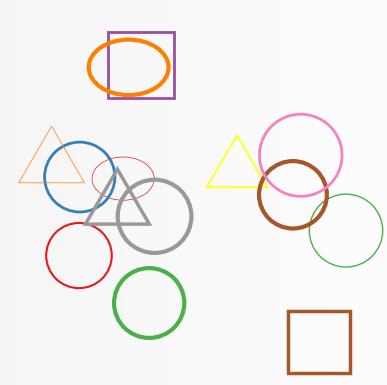[{"shape": "circle", "thickness": 1.5, "radius": 0.42, "center": [0.204, 0.336]}, {"shape": "oval", "thickness": 0.5, "radius": 0.4, "center": [0.318, 0.536]}, {"shape": "circle", "thickness": 2, "radius": 0.45, "center": [0.206, 0.54]}, {"shape": "circle", "thickness": 3, "radius": 0.45, "center": [0.385, 0.213]}, {"shape": "circle", "thickness": 1, "radius": 0.47, "center": [0.893, 0.401]}, {"shape": "square", "thickness": 2, "radius": 0.43, "center": [0.365, 0.831]}, {"shape": "oval", "thickness": 3, "radius": 0.51, "center": [0.332, 0.825]}, {"shape": "triangle", "thickness": 0.5, "radius": 0.49, "center": [0.133, 0.574]}, {"shape": "triangle", "thickness": 1.5, "radius": 0.45, "center": [0.612, 0.559]}, {"shape": "square", "thickness": 2.5, "radius": 0.4, "center": [0.823, 0.112]}, {"shape": "circle", "thickness": 3, "radius": 0.44, "center": [0.756, 0.494]}, {"shape": "circle", "thickness": 2, "radius": 0.53, "center": [0.776, 0.597]}, {"shape": "circle", "thickness": 3, "radius": 0.48, "center": [0.399, 0.438]}, {"shape": "triangle", "thickness": 2.5, "radius": 0.48, "center": [0.303, 0.465]}]